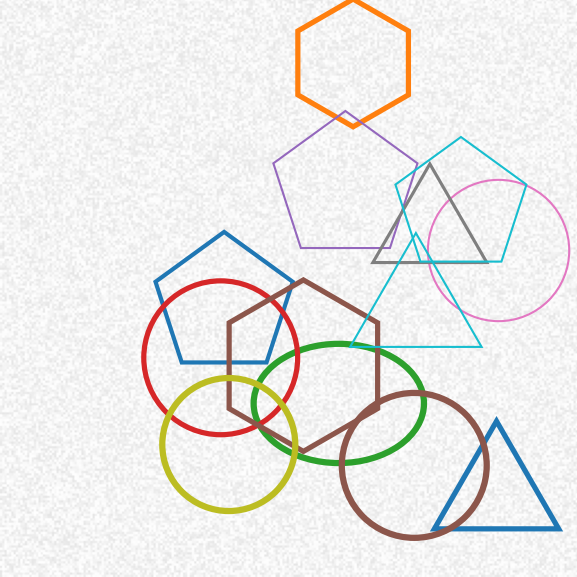[{"shape": "triangle", "thickness": 2.5, "radius": 0.62, "center": [0.86, 0.146]}, {"shape": "pentagon", "thickness": 2, "radius": 0.62, "center": [0.388, 0.473]}, {"shape": "hexagon", "thickness": 2.5, "radius": 0.55, "center": [0.611, 0.89]}, {"shape": "oval", "thickness": 3, "radius": 0.74, "center": [0.587, 0.301]}, {"shape": "circle", "thickness": 2.5, "radius": 0.67, "center": [0.382, 0.38]}, {"shape": "pentagon", "thickness": 1, "radius": 0.66, "center": [0.598, 0.676]}, {"shape": "hexagon", "thickness": 2.5, "radius": 0.74, "center": [0.525, 0.366]}, {"shape": "circle", "thickness": 3, "radius": 0.63, "center": [0.717, 0.193]}, {"shape": "circle", "thickness": 1, "radius": 0.61, "center": [0.863, 0.565]}, {"shape": "triangle", "thickness": 1.5, "radius": 0.57, "center": [0.744, 0.601]}, {"shape": "circle", "thickness": 3, "radius": 0.58, "center": [0.396, 0.229]}, {"shape": "pentagon", "thickness": 1, "radius": 0.6, "center": [0.798, 0.643]}, {"shape": "triangle", "thickness": 1, "radius": 0.66, "center": [0.72, 0.464]}]